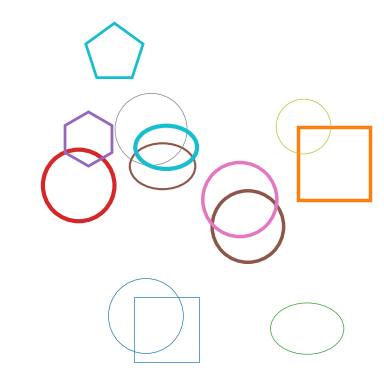[{"shape": "square", "thickness": 0.5, "radius": 0.42, "center": [0.432, 0.144]}, {"shape": "circle", "thickness": 0.5, "radius": 0.49, "center": [0.379, 0.179]}, {"shape": "square", "thickness": 2.5, "radius": 0.47, "center": [0.867, 0.575]}, {"shape": "oval", "thickness": 0.5, "radius": 0.48, "center": [0.798, 0.146]}, {"shape": "circle", "thickness": 3, "radius": 0.46, "center": [0.204, 0.518]}, {"shape": "hexagon", "thickness": 2, "radius": 0.35, "center": [0.23, 0.639]}, {"shape": "circle", "thickness": 2.5, "radius": 0.46, "center": [0.644, 0.412]}, {"shape": "oval", "thickness": 1.5, "radius": 0.43, "center": [0.422, 0.568]}, {"shape": "circle", "thickness": 2.5, "radius": 0.48, "center": [0.623, 0.482]}, {"shape": "circle", "thickness": 0.5, "radius": 0.47, "center": [0.392, 0.664]}, {"shape": "circle", "thickness": 0.5, "radius": 0.36, "center": [0.788, 0.671]}, {"shape": "oval", "thickness": 3, "radius": 0.4, "center": [0.432, 0.617]}, {"shape": "pentagon", "thickness": 2, "radius": 0.39, "center": [0.297, 0.862]}]